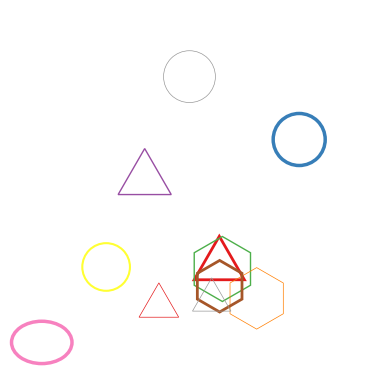[{"shape": "triangle", "thickness": 0.5, "radius": 0.3, "center": [0.413, 0.206]}, {"shape": "triangle", "thickness": 2, "radius": 0.38, "center": [0.57, 0.311]}, {"shape": "circle", "thickness": 2.5, "radius": 0.34, "center": [0.777, 0.638]}, {"shape": "hexagon", "thickness": 1, "radius": 0.42, "center": [0.578, 0.301]}, {"shape": "triangle", "thickness": 1, "radius": 0.4, "center": [0.376, 0.534]}, {"shape": "hexagon", "thickness": 0.5, "radius": 0.4, "center": [0.667, 0.225]}, {"shape": "circle", "thickness": 1.5, "radius": 0.31, "center": [0.276, 0.307]}, {"shape": "hexagon", "thickness": 2, "radius": 0.33, "center": [0.571, 0.257]}, {"shape": "oval", "thickness": 2.5, "radius": 0.39, "center": [0.108, 0.111]}, {"shape": "triangle", "thickness": 0.5, "radius": 0.29, "center": [0.55, 0.221]}, {"shape": "circle", "thickness": 0.5, "radius": 0.34, "center": [0.492, 0.801]}]